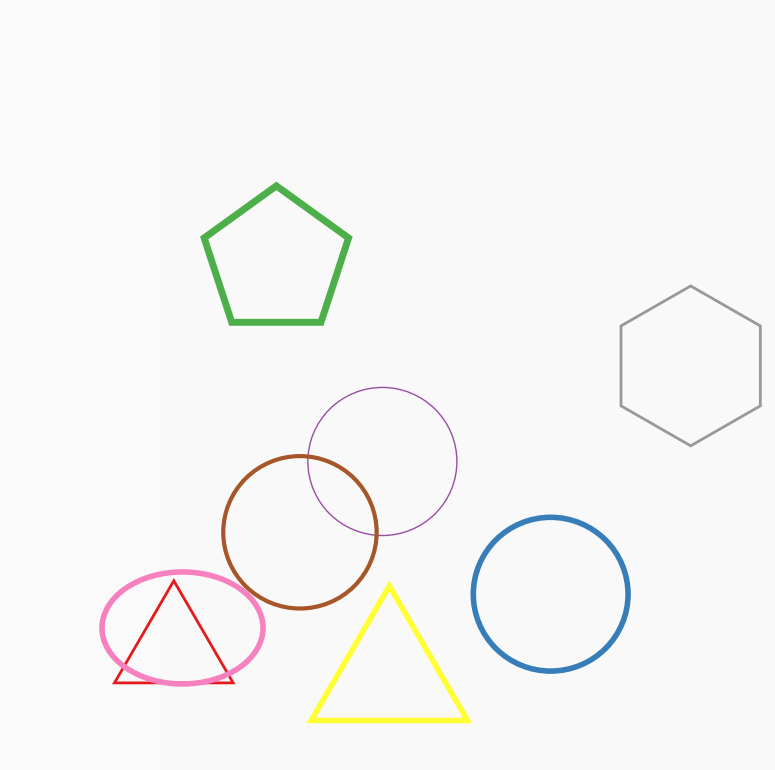[{"shape": "triangle", "thickness": 1, "radius": 0.44, "center": [0.224, 0.157]}, {"shape": "circle", "thickness": 2, "radius": 0.5, "center": [0.711, 0.228]}, {"shape": "pentagon", "thickness": 2.5, "radius": 0.49, "center": [0.357, 0.661]}, {"shape": "circle", "thickness": 0.5, "radius": 0.48, "center": [0.493, 0.401]}, {"shape": "triangle", "thickness": 2, "radius": 0.58, "center": [0.502, 0.123]}, {"shape": "circle", "thickness": 1.5, "radius": 0.49, "center": [0.387, 0.309]}, {"shape": "oval", "thickness": 2, "radius": 0.52, "center": [0.235, 0.184]}, {"shape": "hexagon", "thickness": 1, "radius": 0.52, "center": [0.891, 0.525]}]